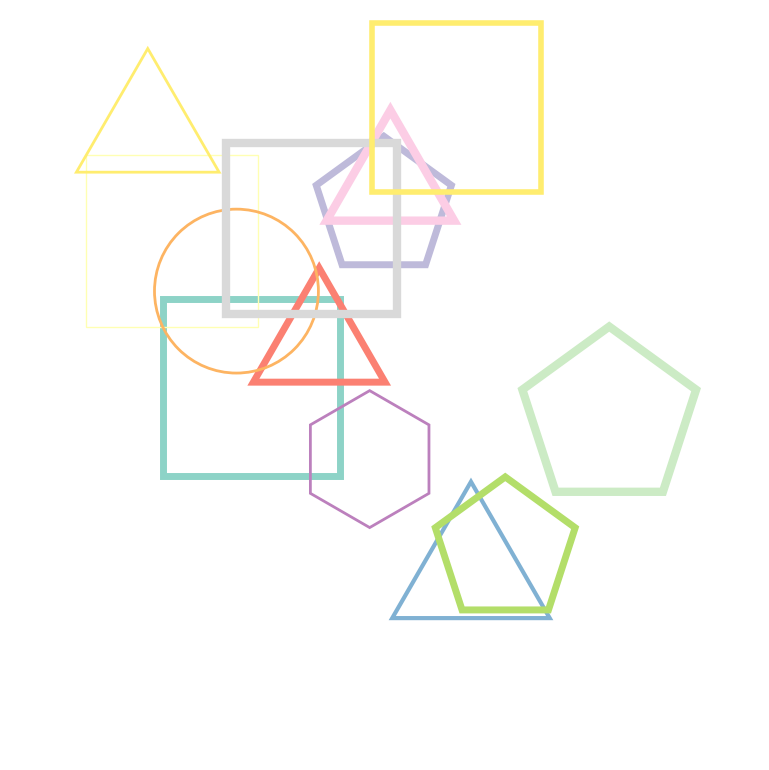[{"shape": "square", "thickness": 2.5, "radius": 0.57, "center": [0.327, 0.496]}, {"shape": "square", "thickness": 0.5, "radius": 0.56, "center": [0.223, 0.687]}, {"shape": "pentagon", "thickness": 2.5, "radius": 0.46, "center": [0.498, 0.731]}, {"shape": "triangle", "thickness": 2.5, "radius": 0.49, "center": [0.415, 0.553]}, {"shape": "triangle", "thickness": 1.5, "radius": 0.59, "center": [0.612, 0.256]}, {"shape": "circle", "thickness": 1, "radius": 0.53, "center": [0.307, 0.622]}, {"shape": "pentagon", "thickness": 2.5, "radius": 0.48, "center": [0.656, 0.285]}, {"shape": "triangle", "thickness": 3, "radius": 0.48, "center": [0.507, 0.761]}, {"shape": "square", "thickness": 3, "radius": 0.55, "center": [0.405, 0.703]}, {"shape": "hexagon", "thickness": 1, "radius": 0.44, "center": [0.48, 0.404]}, {"shape": "pentagon", "thickness": 3, "radius": 0.59, "center": [0.791, 0.457]}, {"shape": "square", "thickness": 2, "radius": 0.55, "center": [0.593, 0.861]}, {"shape": "triangle", "thickness": 1, "radius": 0.54, "center": [0.192, 0.83]}]